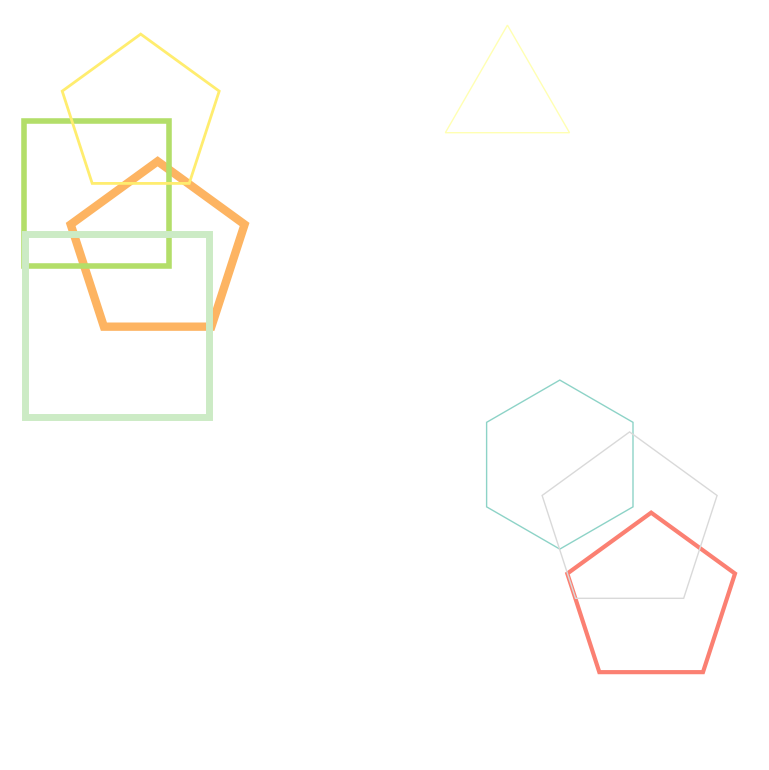[{"shape": "hexagon", "thickness": 0.5, "radius": 0.55, "center": [0.727, 0.397]}, {"shape": "triangle", "thickness": 0.5, "radius": 0.47, "center": [0.659, 0.874]}, {"shape": "pentagon", "thickness": 1.5, "radius": 0.57, "center": [0.846, 0.22]}, {"shape": "pentagon", "thickness": 3, "radius": 0.59, "center": [0.205, 0.672]}, {"shape": "square", "thickness": 2, "radius": 0.47, "center": [0.125, 0.749]}, {"shape": "pentagon", "thickness": 0.5, "radius": 0.6, "center": [0.818, 0.32]}, {"shape": "square", "thickness": 2.5, "radius": 0.6, "center": [0.152, 0.577]}, {"shape": "pentagon", "thickness": 1, "radius": 0.54, "center": [0.183, 0.849]}]